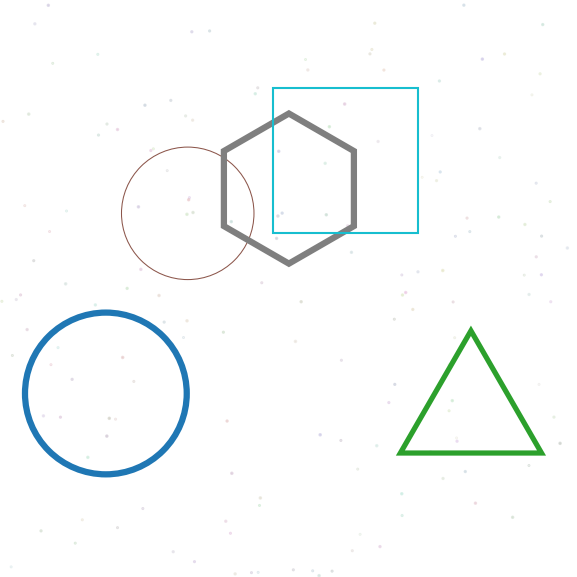[{"shape": "circle", "thickness": 3, "radius": 0.7, "center": [0.183, 0.318]}, {"shape": "triangle", "thickness": 2.5, "radius": 0.71, "center": [0.815, 0.285]}, {"shape": "circle", "thickness": 0.5, "radius": 0.57, "center": [0.325, 0.63]}, {"shape": "hexagon", "thickness": 3, "radius": 0.65, "center": [0.5, 0.673]}, {"shape": "square", "thickness": 1, "radius": 0.63, "center": [0.598, 0.721]}]